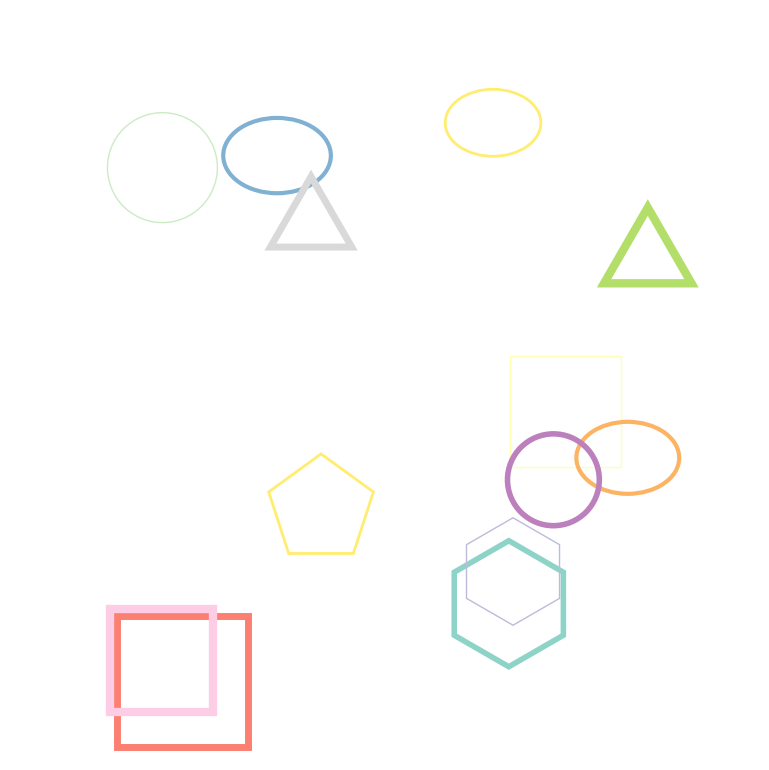[{"shape": "hexagon", "thickness": 2, "radius": 0.41, "center": [0.661, 0.216]}, {"shape": "square", "thickness": 0.5, "radius": 0.36, "center": [0.734, 0.466]}, {"shape": "hexagon", "thickness": 0.5, "radius": 0.35, "center": [0.666, 0.258]}, {"shape": "square", "thickness": 2.5, "radius": 0.43, "center": [0.237, 0.115]}, {"shape": "oval", "thickness": 1.5, "radius": 0.35, "center": [0.36, 0.798]}, {"shape": "oval", "thickness": 1.5, "radius": 0.33, "center": [0.815, 0.405]}, {"shape": "triangle", "thickness": 3, "radius": 0.33, "center": [0.841, 0.665]}, {"shape": "square", "thickness": 3, "radius": 0.33, "center": [0.21, 0.142]}, {"shape": "triangle", "thickness": 2.5, "radius": 0.31, "center": [0.404, 0.71]}, {"shape": "circle", "thickness": 2, "radius": 0.3, "center": [0.719, 0.377]}, {"shape": "circle", "thickness": 0.5, "radius": 0.36, "center": [0.211, 0.782]}, {"shape": "oval", "thickness": 1, "radius": 0.31, "center": [0.64, 0.841]}, {"shape": "pentagon", "thickness": 1, "radius": 0.36, "center": [0.417, 0.339]}]